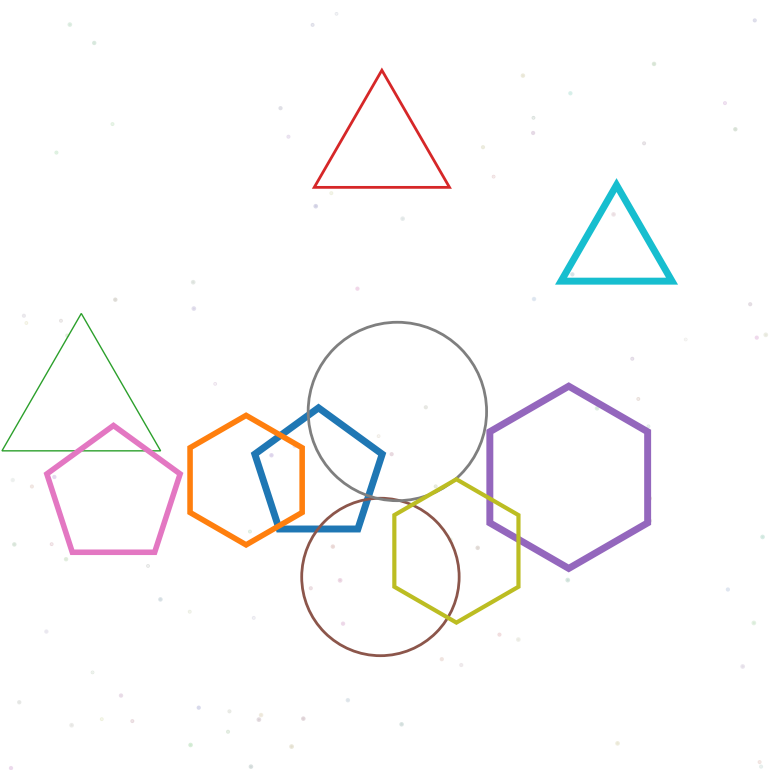[{"shape": "pentagon", "thickness": 2.5, "radius": 0.43, "center": [0.414, 0.383]}, {"shape": "hexagon", "thickness": 2, "radius": 0.42, "center": [0.32, 0.376]}, {"shape": "triangle", "thickness": 0.5, "radius": 0.59, "center": [0.106, 0.474]}, {"shape": "triangle", "thickness": 1, "radius": 0.51, "center": [0.496, 0.807]}, {"shape": "hexagon", "thickness": 2.5, "radius": 0.59, "center": [0.739, 0.38]}, {"shape": "circle", "thickness": 1, "radius": 0.51, "center": [0.494, 0.251]}, {"shape": "pentagon", "thickness": 2, "radius": 0.45, "center": [0.147, 0.356]}, {"shape": "circle", "thickness": 1, "radius": 0.58, "center": [0.516, 0.466]}, {"shape": "hexagon", "thickness": 1.5, "radius": 0.47, "center": [0.593, 0.284]}, {"shape": "triangle", "thickness": 2.5, "radius": 0.42, "center": [0.801, 0.676]}]